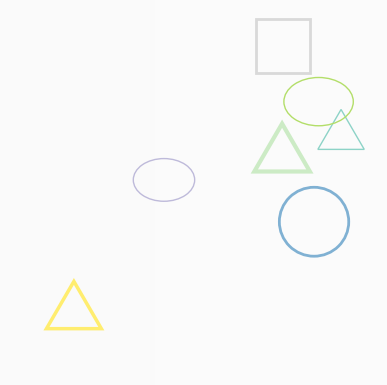[{"shape": "triangle", "thickness": 1, "radius": 0.35, "center": [0.88, 0.647]}, {"shape": "oval", "thickness": 1, "radius": 0.4, "center": [0.423, 0.533]}, {"shape": "circle", "thickness": 2, "radius": 0.45, "center": [0.81, 0.424]}, {"shape": "oval", "thickness": 1, "radius": 0.45, "center": [0.822, 0.736]}, {"shape": "square", "thickness": 2, "radius": 0.35, "center": [0.73, 0.881]}, {"shape": "triangle", "thickness": 3, "radius": 0.41, "center": [0.728, 0.596]}, {"shape": "triangle", "thickness": 2.5, "radius": 0.41, "center": [0.191, 0.187]}]